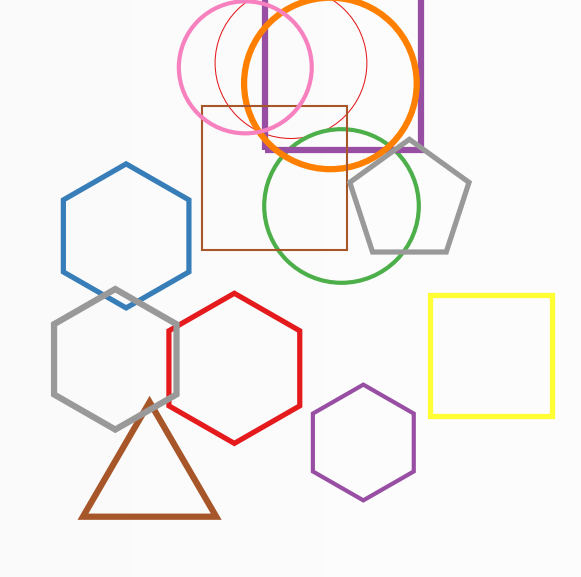[{"shape": "circle", "thickness": 0.5, "radius": 0.65, "center": [0.501, 0.89]}, {"shape": "hexagon", "thickness": 2.5, "radius": 0.65, "center": [0.403, 0.361]}, {"shape": "hexagon", "thickness": 2.5, "radius": 0.62, "center": [0.217, 0.591]}, {"shape": "circle", "thickness": 2, "radius": 0.66, "center": [0.588, 0.642]}, {"shape": "square", "thickness": 3, "radius": 0.67, "center": [0.59, 0.873]}, {"shape": "hexagon", "thickness": 2, "radius": 0.5, "center": [0.625, 0.233]}, {"shape": "circle", "thickness": 3, "radius": 0.74, "center": [0.568, 0.855]}, {"shape": "square", "thickness": 2.5, "radius": 0.52, "center": [0.845, 0.384]}, {"shape": "square", "thickness": 1, "radius": 0.63, "center": [0.472, 0.691]}, {"shape": "triangle", "thickness": 3, "radius": 0.66, "center": [0.257, 0.171]}, {"shape": "circle", "thickness": 2, "radius": 0.57, "center": [0.422, 0.883]}, {"shape": "pentagon", "thickness": 2.5, "radius": 0.54, "center": [0.704, 0.65]}, {"shape": "hexagon", "thickness": 3, "radius": 0.61, "center": [0.198, 0.377]}]